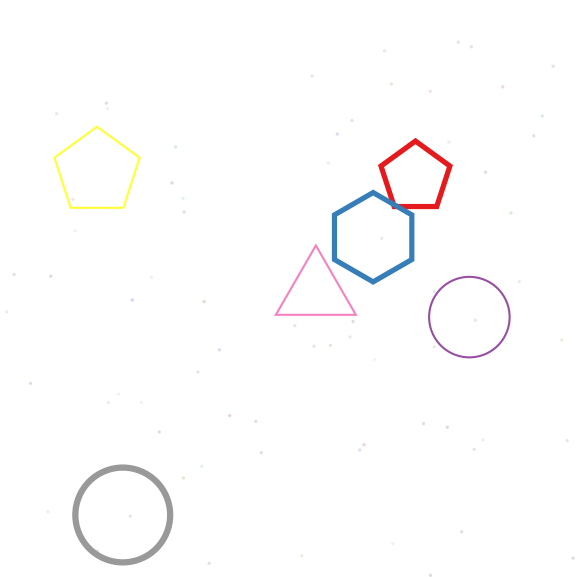[{"shape": "pentagon", "thickness": 2.5, "radius": 0.31, "center": [0.719, 0.692]}, {"shape": "hexagon", "thickness": 2.5, "radius": 0.39, "center": [0.646, 0.588]}, {"shape": "circle", "thickness": 1, "radius": 0.35, "center": [0.813, 0.45]}, {"shape": "pentagon", "thickness": 1, "radius": 0.39, "center": [0.168, 0.702]}, {"shape": "triangle", "thickness": 1, "radius": 0.4, "center": [0.547, 0.494]}, {"shape": "circle", "thickness": 3, "radius": 0.41, "center": [0.213, 0.107]}]